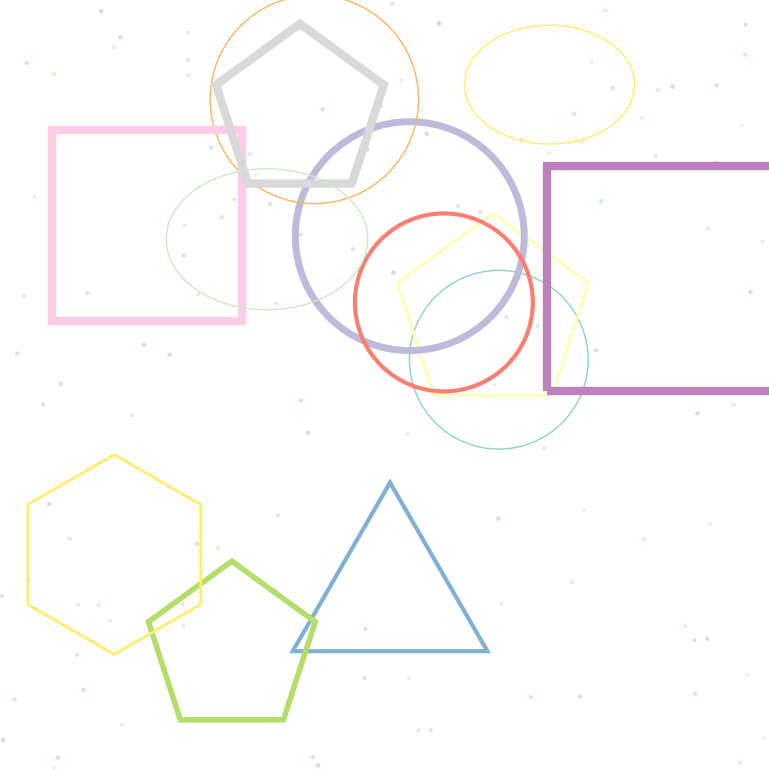[{"shape": "circle", "thickness": 0.5, "radius": 0.58, "center": [0.648, 0.533]}, {"shape": "pentagon", "thickness": 1, "radius": 0.65, "center": [0.64, 0.592]}, {"shape": "circle", "thickness": 2.5, "radius": 0.74, "center": [0.532, 0.693]}, {"shape": "circle", "thickness": 1.5, "radius": 0.58, "center": [0.576, 0.607]}, {"shape": "triangle", "thickness": 1.5, "radius": 0.73, "center": [0.507, 0.227]}, {"shape": "circle", "thickness": 0.5, "radius": 0.68, "center": [0.408, 0.871]}, {"shape": "pentagon", "thickness": 2, "radius": 0.57, "center": [0.301, 0.157]}, {"shape": "square", "thickness": 3, "radius": 0.62, "center": [0.191, 0.707]}, {"shape": "pentagon", "thickness": 3, "radius": 0.57, "center": [0.39, 0.854]}, {"shape": "square", "thickness": 3, "radius": 0.73, "center": [0.856, 0.638]}, {"shape": "oval", "thickness": 0.5, "radius": 0.65, "center": [0.347, 0.689]}, {"shape": "hexagon", "thickness": 1, "radius": 0.65, "center": [0.148, 0.28]}, {"shape": "oval", "thickness": 0.5, "radius": 0.55, "center": [0.714, 0.89]}]